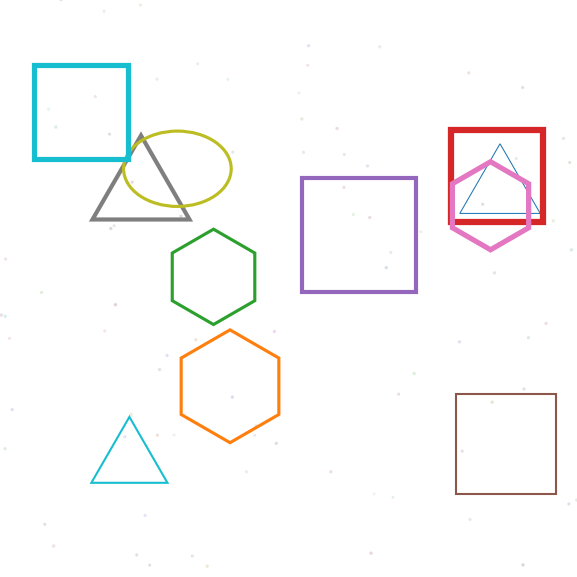[{"shape": "triangle", "thickness": 0.5, "radius": 0.4, "center": [0.866, 0.67]}, {"shape": "hexagon", "thickness": 1.5, "radius": 0.49, "center": [0.398, 0.33]}, {"shape": "hexagon", "thickness": 1.5, "radius": 0.41, "center": [0.37, 0.52]}, {"shape": "square", "thickness": 3, "radius": 0.4, "center": [0.861, 0.694]}, {"shape": "square", "thickness": 2, "radius": 0.49, "center": [0.621, 0.592]}, {"shape": "square", "thickness": 1, "radius": 0.43, "center": [0.876, 0.229]}, {"shape": "hexagon", "thickness": 2.5, "radius": 0.38, "center": [0.849, 0.643]}, {"shape": "triangle", "thickness": 2, "radius": 0.48, "center": [0.244, 0.668]}, {"shape": "oval", "thickness": 1.5, "radius": 0.47, "center": [0.307, 0.707]}, {"shape": "triangle", "thickness": 1, "radius": 0.38, "center": [0.224, 0.201]}, {"shape": "square", "thickness": 2.5, "radius": 0.41, "center": [0.14, 0.805]}]